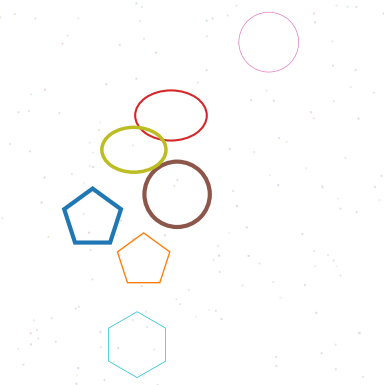[{"shape": "pentagon", "thickness": 3, "radius": 0.39, "center": [0.24, 0.433]}, {"shape": "pentagon", "thickness": 1, "radius": 0.36, "center": [0.373, 0.324]}, {"shape": "oval", "thickness": 1.5, "radius": 0.47, "center": [0.444, 0.7]}, {"shape": "circle", "thickness": 3, "radius": 0.42, "center": [0.46, 0.495]}, {"shape": "circle", "thickness": 0.5, "radius": 0.39, "center": [0.698, 0.891]}, {"shape": "oval", "thickness": 2.5, "radius": 0.42, "center": [0.348, 0.611]}, {"shape": "hexagon", "thickness": 0.5, "radius": 0.43, "center": [0.356, 0.105]}]